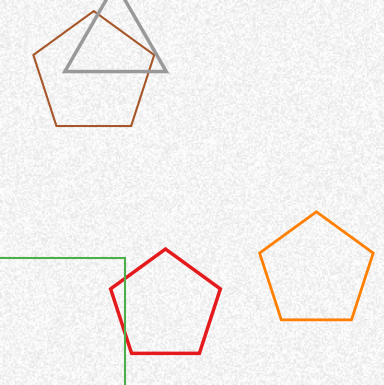[{"shape": "pentagon", "thickness": 2.5, "radius": 0.75, "center": [0.43, 0.203]}, {"shape": "square", "thickness": 1.5, "radius": 0.83, "center": [0.158, 0.164]}, {"shape": "pentagon", "thickness": 2, "radius": 0.78, "center": [0.822, 0.295]}, {"shape": "pentagon", "thickness": 1.5, "radius": 0.83, "center": [0.244, 0.806]}, {"shape": "triangle", "thickness": 2.5, "radius": 0.76, "center": [0.3, 0.89]}]